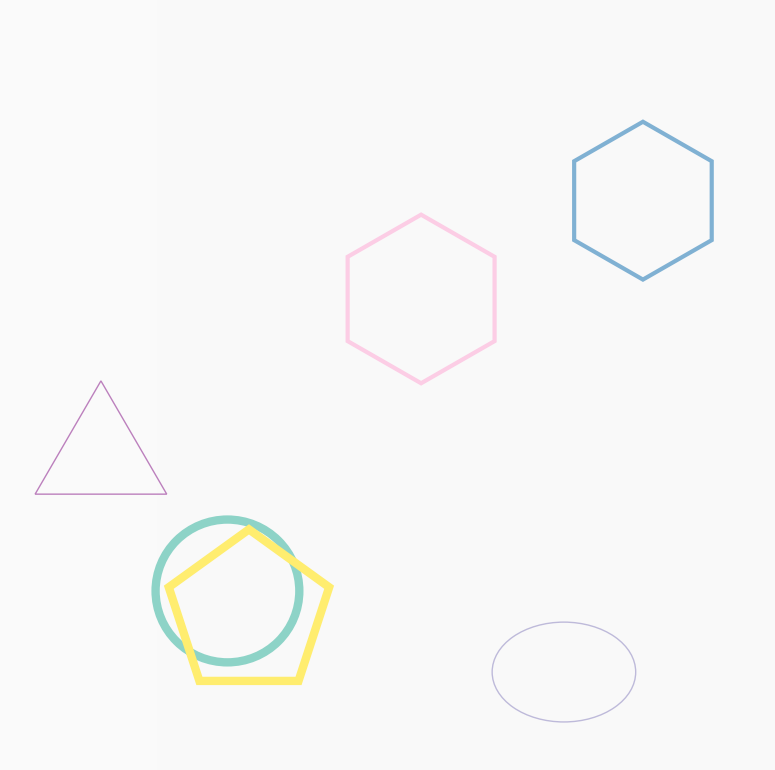[{"shape": "circle", "thickness": 3, "radius": 0.46, "center": [0.293, 0.233]}, {"shape": "oval", "thickness": 0.5, "radius": 0.46, "center": [0.728, 0.127]}, {"shape": "hexagon", "thickness": 1.5, "radius": 0.51, "center": [0.83, 0.739]}, {"shape": "hexagon", "thickness": 1.5, "radius": 0.55, "center": [0.543, 0.612]}, {"shape": "triangle", "thickness": 0.5, "radius": 0.49, "center": [0.13, 0.407]}, {"shape": "pentagon", "thickness": 3, "radius": 0.54, "center": [0.321, 0.204]}]